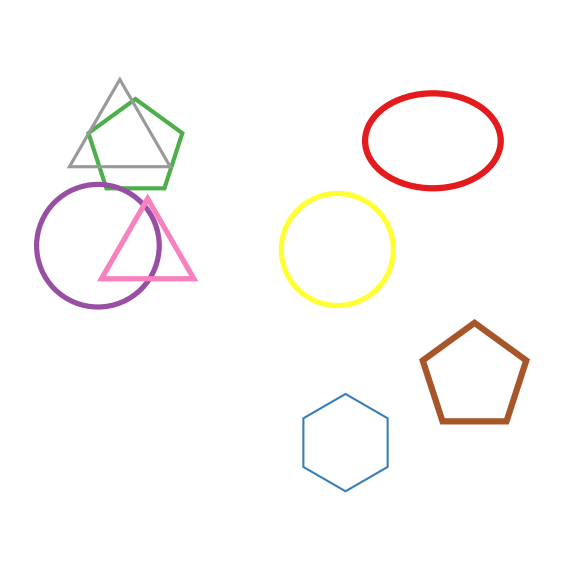[{"shape": "oval", "thickness": 3, "radius": 0.59, "center": [0.75, 0.755]}, {"shape": "hexagon", "thickness": 1, "radius": 0.42, "center": [0.598, 0.233]}, {"shape": "pentagon", "thickness": 2, "radius": 0.43, "center": [0.234, 0.742]}, {"shape": "circle", "thickness": 2.5, "radius": 0.53, "center": [0.17, 0.574]}, {"shape": "circle", "thickness": 2.5, "radius": 0.48, "center": [0.584, 0.567]}, {"shape": "pentagon", "thickness": 3, "radius": 0.47, "center": [0.822, 0.346]}, {"shape": "triangle", "thickness": 2.5, "radius": 0.46, "center": [0.256, 0.563]}, {"shape": "triangle", "thickness": 1.5, "radius": 0.5, "center": [0.208, 0.761]}]